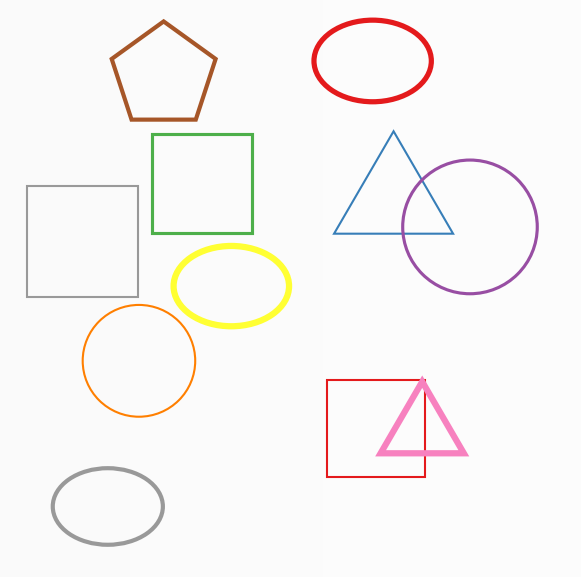[{"shape": "square", "thickness": 1, "radius": 0.42, "center": [0.647, 0.257]}, {"shape": "oval", "thickness": 2.5, "radius": 0.5, "center": [0.641, 0.894]}, {"shape": "triangle", "thickness": 1, "radius": 0.59, "center": [0.677, 0.654]}, {"shape": "square", "thickness": 1.5, "radius": 0.43, "center": [0.348, 0.681]}, {"shape": "circle", "thickness": 1.5, "radius": 0.58, "center": [0.809, 0.606]}, {"shape": "circle", "thickness": 1, "radius": 0.48, "center": [0.239, 0.374]}, {"shape": "oval", "thickness": 3, "radius": 0.5, "center": [0.398, 0.504]}, {"shape": "pentagon", "thickness": 2, "radius": 0.47, "center": [0.282, 0.868]}, {"shape": "triangle", "thickness": 3, "radius": 0.41, "center": [0.726, 0.256]}, {"shape": "square", "thickness": 1, "radius": 0.48, "center": [0.142, 0.581]}, {"shape": "oval", "thickness": 2, "radius": 0.47, "center": [0.185, 0.122]}]